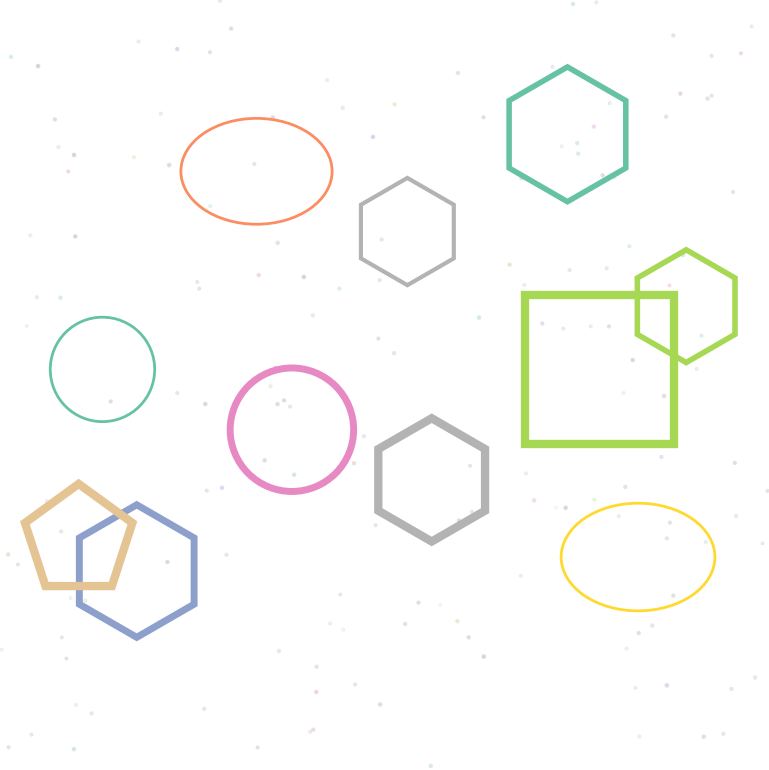[{"shape": "circle", "thickness": 1, "radius": 0.34, "center": [0.133, 0.52]}, {"shape": "hexagon", "thickness": 2, "radius": 0.44, "center": [0.737, 0.826]}, {"shape": "oval", "thickness": 1, "radius": 0.49, "center": [0.333, 0.778]}, {"shape": "hexagon", "thickness": 2.5, "radius": 0.43, "center": [0.178, 0.258]}, {"shape": "circle", "thickness": 2.5, "radius": 0.4, "center": [0.379, 0.442]}, {"shape": "square", "thickness": 3, "radius": 0.49, "center": [0.778, 0.52]}, {"shape": "hexagon", "thickness": 2, "radius": 0.37, "center": [0.891, 0.602]}, {"shape": "oval", "thickness": 1, "radius": 0.5, "center": [0.829, 0.277]}, {"shape": "pentagon", "thickness": 3, "radius": 0.37, "center": [0.102, 0.298]}, {"shape": "hexagon", "thickness": 3, "radius": 0.4, "center": [0.561, 0.377]}, {"shape": "hexagon", "thickness": 1.5, "radius": 0.35, "center": [0.529, 0.699]}]